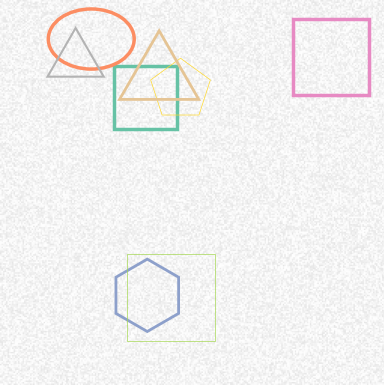[{"shape": "square", "thickness": 2.5, "radius": 0.41, "center": [0.379, 0.747]}, {"shape": "oval", "thickness": 2.5, "radius": 0.56, "center": [0.237, 0.899]}, {"shape": "hexagon", "thickness": 2, "radius": 0.47, "center": [0.383, 0.233]}, {"shape": "square", "thickness": 2.5, "radius": 0.49, "center": [0.859, 0.852]}, {"shape": "square", "thickness": 0.5, "radius": 0.57, "center": [0.444, 0.227]}, {"shape": "pentagon", "thickness": 0.5, "radius": 0.41, "center": [0.469, 0.767]}, {"shape": "triangle", "thickness": 2, "radius": 0.59, "center": [0.413, 0.801]}, {"shape": "triangle", "thickness": 1.5, "radius": 0.42, "center": [0.196, 0.843]}]